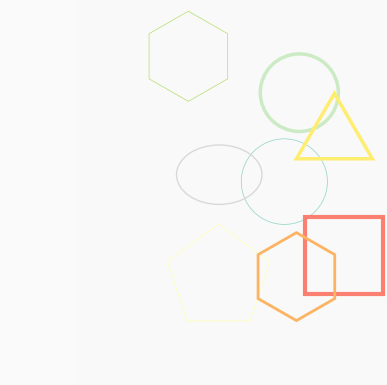[{"shape": "circle", "thickness": 0.5, "radius": 0.56, "center": [0.734, 0.528]}, {"shape": "pentagon", "thickness": 0.5, "radius": 0.69, "center": [0.564, 0.279]}, {"shape": "square", "thickness": 3, "radius": 0.5, "center": [0.888, 0.337]}, {"shape": "hexagon", "thickness": 2, "radius": 0.57, "center": [0.765, 0.282]}, {"shape": "hexagon", "thickness": 0.5, "radius": 0.59, "center": [0.486, 0.854]}, {"shape": "oval", "thickness": 1, "radius": 0.55, "center": [0.566, 0.546]}, {"shape": "circle", "thickness": 2.5, "radius": 0.5, "center": [0.772, 0.759]}, {"shape": "triangle", "thickness": 2.5, "radius": 0.57, "center": [0.863, 0.644]}]